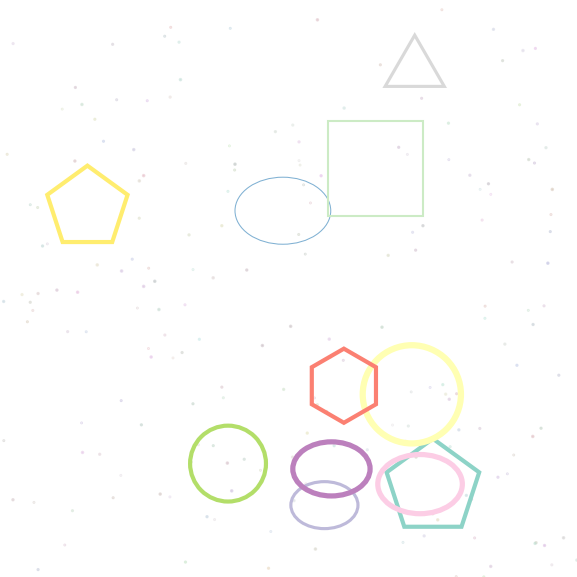[{"shape": "pentagon", "thickness": 2, "radius": 0.42, "center": [0.75, 0.155]}, {"shape": "circle", "thickness": 3, "radius": 0.43, "center": [0.713, 0.316]}, {"shape": "oval", "thickness": 1.5, "radius": 0.29, "center": [0.562, 0.124]}, {"shape": "hexagon", "thickness": 2, "radius": 0.32, "center": [0.595, 0.331]}, {"shape": "oval", "thickness": 0.5, "radius": 0.41, "center": [0.49, 0.634]}, {"shape": "circle", "thickness": 2, "radius": 0.33, "center": [0.395, 0.196]}, {"shape": "oval", "thickness": 2.5, "radius": 0.37, "center": [0.727, 0.161]}, {"shape": "triangle", "thickness": 1.5, "radius": 0.3, "center": [0.718, 0.879]}, {"shape": "oval", "thickness": 2.5, "radius": 0.33, "center": [0.574, 0.187]}, {"shape": "square", "thickness": 1, "radius": 0.41, "center": [0.65, 0.707]}, {"shape": "pentagon", "thickness": 2, "radius": 0.37, "center": [0.151, 0.639]}]